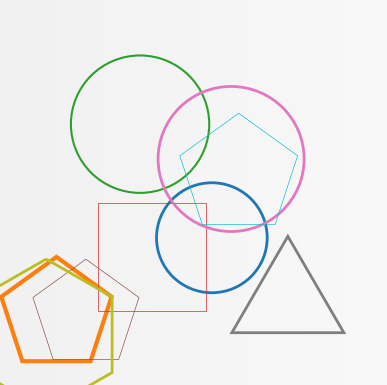[{"shape": "circle", "thickness": 2, "radius": 0.71, "center": [0.547, 0.382]}, {"shape": "pentagon", "thickness": 3, "radius": 0.75, "center": [0.146, 0.183]}, {"shape": "circle", "thickness": 1.5, "radius": 0.89, "center": [0.361, 0.677]}, {"shape": "square", "thickness": 0.5, "radius": 0.7, "center": [0.392, 0.333]}, {"shape": "pentagon", "thickness": 0.5, "radius": 0.72, "center": [0.222, 0.183]}, {"shape": "circle", "thickness": 2, "radius": 0.94, "center": [0.596, 0.587]}, {"shape": "triangle", "thickness": 2, "radius": 0.83, "center": [0.743, 0.219]}, {"shape": "hexagon", "thickness": 2, "radius": 0.98, "center": [0.119, 0.131]}, {"shape": "pentagon", "thickness": 0.5, "radius": 0.8, "center": [0.616, 0.546]}]